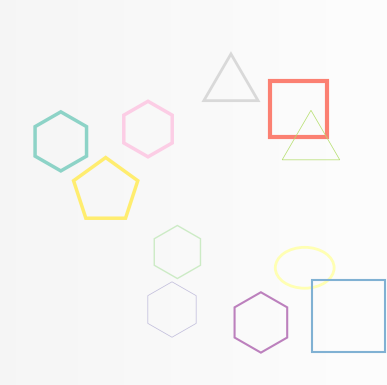[{"shape": "hexagon", "thickness": 2.5, "radius": 0.38, "center": [0.157, 0.633]}, {"shape": "oval", "thickness": 2, "radius": 0.38, "center": [0.786, 0.304]}, {"shape": "hexagon", "thickness": 0.5, "radius": 0.36, "center": [0.444, 0.196]}, {"shape": "square", "thickness": 3, "radius": 0.37, "center": [0.77, 0.717]}, {"shape": "square", "thickness": 1.5, "radius": 0.47, "center": [0.899, 0.18]}, {"shape": "triangle", "thickness": 0.5, "radius": 0.43, "center": [0.802, 0.628]}, {"shape": "hexagon", "thickness": 2.5, "radius": 0.36, "center": [0.382, 0.665]}, {"shape": "triangle", "thickness": 2, "radius": 0.4, "center": [0.596, 0.779]}, {"shape": "hexagon", "thickness": 1.5, "radius": 0.39, "center": [0.673, 0.162]}, {"shape": "hexagon", "thickness": 1, "radius": 0.34, "center": [0.458, 0.345]}, {"shape": "pentagon", "thickness": 2.5, "radius": 0.44, "center": [0.273, 0.504]}]